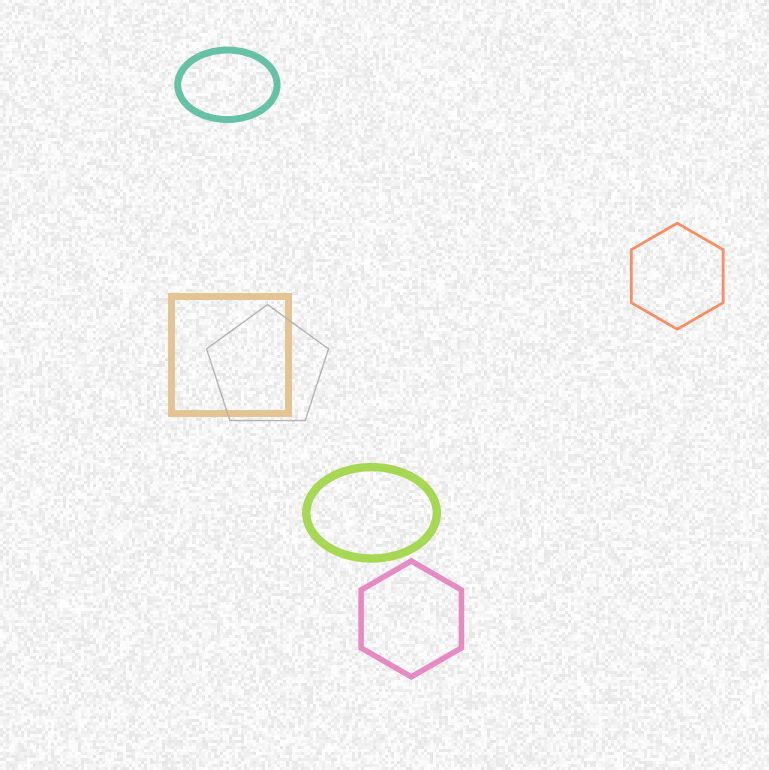[{"shape": "oval", "thickness": 2.5, "radius": 0.32, "center": [0.295, 0.89]}, {"shape": "hexagon", "thickness": 1, "radius": 0.34, "center": [0.88, 0.641]}, {"shape": "hexagon", "thickness": 2, "radius": 0.38, "center": [0.534, 0.196]}, {"shape": "oval", "thickness": 3, "radius": 0.42, "center": [0.483, 0.334]}, {"shape": "square", "thickness": 2.5, "radius": 0.38, "center": [0.298, 0.539]}, {"shape": "pentagon", "thickness": 0.5, "radius": 0.42, "center": [0.347, 0.521]}]